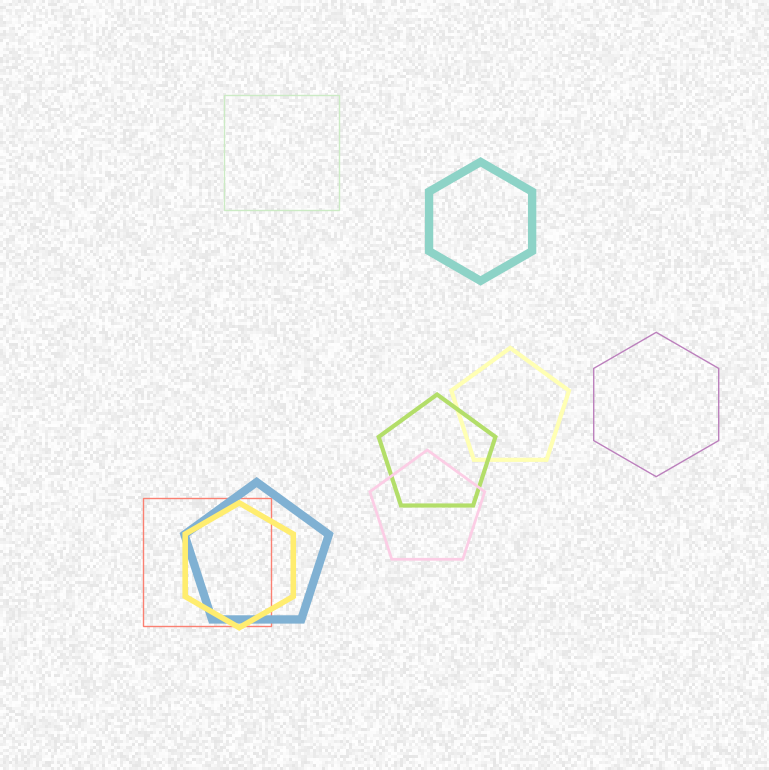[{"shape": "hexagon", "thickness": 3, "radius": 0.39, "center": [0.624, 0.712]}, {"shape": "pentagon", "thickness": 1.5, "radius": 0.4, "center": [0.663, 0.468]}, {"shape": "square", "thickness": 0.5, "radius": 0.42, "center": [0.269, 0.27]}, {"shape": "pentagon", "thickness": 3, "radius": 0.49, "center": [0.333, 0.275]}, {"shape": "pentagon", "thickness": 1.5, "radius": 0.4, "center": [0.568, 0.408]}, {"shape": "pentagon", "thickness": 1, "radius": 0.39, "center": [0.555, 0.337]}, {"shape": "hexagon", "thickness": 0.5, "radius": 0.47, "center": [0.852, 0.475]}, {"shape": "square", "thickness": 0.5, "radius": 0.37, "center": [0.365, 0.802]}, {"shape": "hexagon", "thickness": 2, "radius": 0.41, "center": [0.311, 0.266]}]